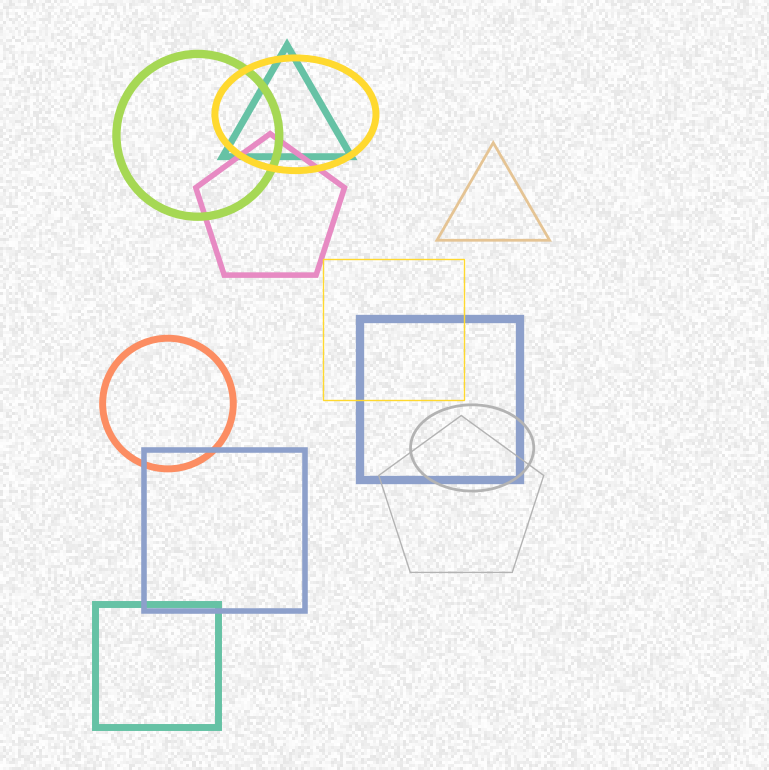[{"shape": "square", "thickness": 2.5, "radius": 0.4, "center": [0.203, 0.136]}, {"shape": "triangle", "thickness": 2.5, "radius": 0.48, "center": [0.373, 0.845]}, {"shape": "circle", "thickness": 2.5, "radius": 0.42, "center": [0.218, 0.476]}, {"shape": "square", "thickness": 3, "radius": 0.52, "center": [0.571, 0.481]}, {"shape": "square", "thickness": 2, "radius": 0.52, "center": [0.291, 0.311]}, {"shape": "pentagon", "thickness": 2, "radius": 0.51, "center": [0.351, 0.725]}, {"shape": "circle", "thickness": 3, "radius": 0.53, "center": [0.257, 0.824]}, {"shape": "oval", "thickness": 2.5, "radius": 0.52, "center": [0.384, 0.852]}, {"shape": "square", "thickness": 0.5, "radius": 0.46, "center": [0.511, 0.572]}, {"shape": "triangle", "thickness": 1, "radius": 0.42, "center": [0.641, 0.73]}, {"shape": "oval", "thickness": 1, "radius": 0.4, "center": [0.613, 0.418]}, {"shape": "pentagon", "thickness": 0.5, "radius": 0.56, "center": [0.599, 0.348]}]